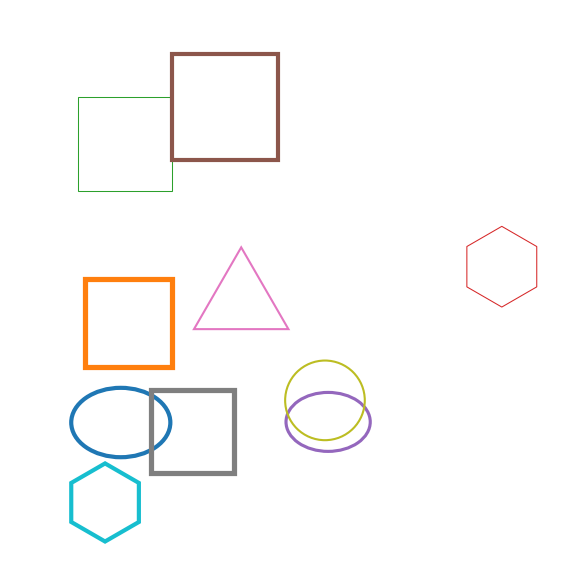[{"shape": "oval", "thickness": 2, "radius": 0.43, "center": [0.209, 0.267]}, {"shape": "square", "thickness": 2.5, "radius": 0.38, "center": [0.223, 0.439]}, {"shape": "square", "thickness": 0.5, "radius": 0.41, "center": [0.216, 0.75]}, {"shape": "hexagon", "thickness": 0.5, "radius": 0.35, "center": [0.869, 0.537]}, {"shape": "oval", "thickness": 1.5, "radius": 0.36, "center": [0.568, 0.269]}, {"shape": "square", "thickness": 2, "radius": 0.46, "center": [0.389, 0.814]}, {"shape": "triangle", "thickness": 1, "radius": 0.47, "center": [0.418, 0.476]}, {"shape": "square", "thickness": 2.5, "radius": 0.36, "center": [0.334, 0.252]}, {"shape": "circle", "thickness": 1, "radius": 0.34, "center": [0.563, 0.306]}, {"shape": "hexagon", "thickness": 2, "radius": 0.34, "center": [0.182, 0.129]}]